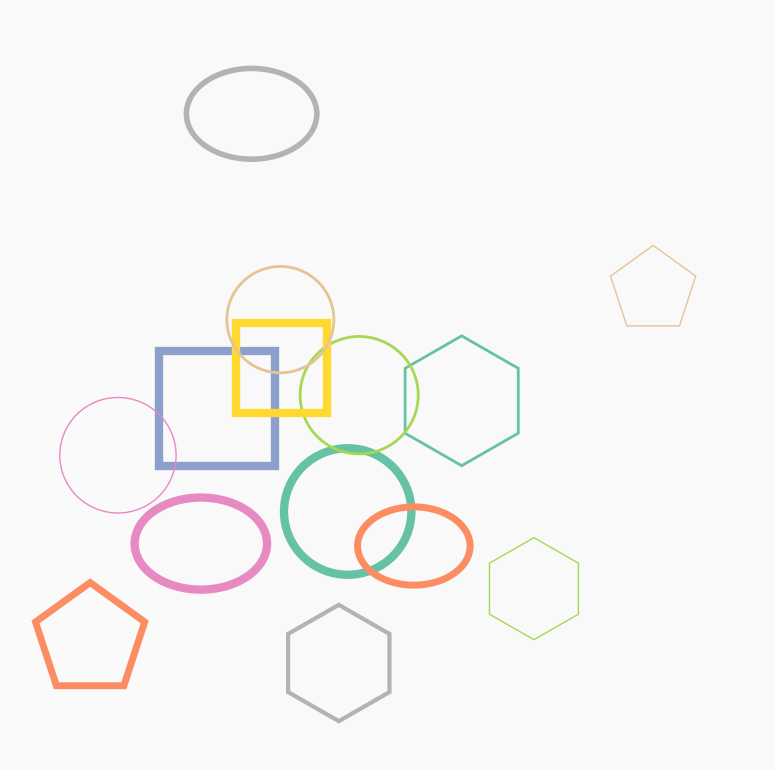[{"shape": "circle", "thickness": 3, "radius": 0.41, "center": [0.449, 0.336]}, {"shape": "hexagon", "thickness": 1, "radius": 0.42, "center": [0.596, 0.48]}, {"shape": "oval", "thickness": 2.5, "radius": 0.36, "center": [0.534, 0.291]}, {"shape": "pentagon", "thickness": 2.5, "radius": 0.37, "center": [0.116, 0.169]}, {"shape": "square", "thickness": 3, "radius": 0.38, "center": [0.28, 0.47]}, {"shape": "oval", "thickness": 3, "radius": 0.43, "center": [0.259, 0.294]}, {"shape": "circle", "thickness": 0.5, "radius": 0.38, "center": [0.152, 0.409]}, {"shape": "circle", "thickness": 1, "radius": 0.38, "center": [0.463, 0.487]}, {"shape": "hexagon", "thickness": 0.5, "radius": 0.33, "center": [0.689, 0.235]}, {"shape": "square", "thickness": 3, "radius": 0.29, "center": [0.363, 0.522]}, {"shape": "pentagon", "thickness": 0.5, "radius": 0.29, "center": [0.843, 0.624]}, {"shape": "circle", "thickness": 1, "radius": 0.35, "center": [0.362, 0.585]}, {"shape": "hexagon", "thickness": 1.5, "radius": 0.38, "center": [0.437, 0.139]}, {"shape": "oval", "thickness": 2, "radius": 0.42, "center": [0.325, 0.852]}]